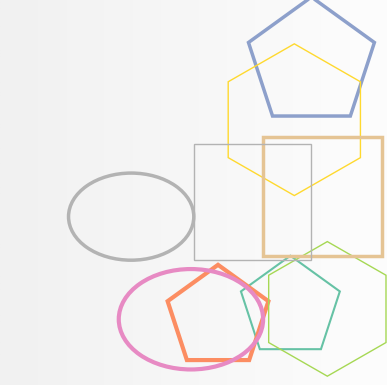[{"shape": "pentagon", "thickness": 1.5, "radius": 0.67, "center": [0.749, 0.202]}, {"shape": "pentagon", "thickness": 3, "radius": 0.68, "center": [0.563, 0.175]}, {"shape": "pentagon", "thickness": 2.5, "radius": 0.85, "center": [0.804, 0.837]}, {"shape": "oval", "thickness": 3, "radius": 0.93, "center": [0.493, 0.171]}, {"shape": "hexagon", "thickness": 1, "radius": 0.87, "center": [0.845, 0.198]}, {"shape": "hexagon", "thickness": 1, "radius": 0.99, "center": [0.76, 0.689]}, {"shape": "square", "thickness": 2.5, "radius": 0.77, "center": [0.832, 0.489]}, {"shape": "oval", "thickness": 2.5, "radius": 0.81, "center": [0.338, 0.437]}, {"shape": "square", "thickness": 1, "radius": 0.76, "center": [0.653, 0.476]}]